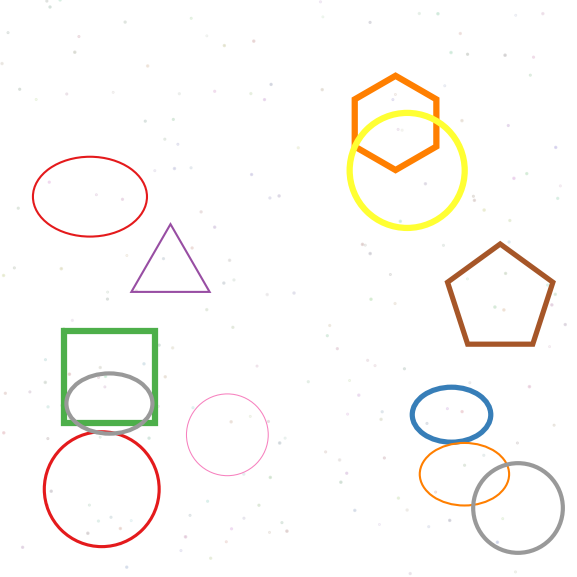[{"shape": "oval", "thickness": 1, "radius": 0.49, "center": [0.156, 0.659]}, {"shape": "circle", "thickness": 1.5, "radius": 0.5, "center": [0.176, 0.152]}, {"shape": "oval", "thickness": 2.5, "radius": 0.34, "center": [0.782, 0.281]}, {"shape": "square", "thickness": 3, "radius": 0.4, "center": [0.19, 0.346]}, {"shape": "triangle", "thickness": 1, "radius": 0.39, "center": [0.295, 0.533]}, {"shape": "oval", "thickness": 1, "radius": 0.39, "center": [0.804, 0.178]}, {"shape": "hexagon", "thickness": 3, "radius": 0.41, "center": [0.685, 0.786]}, {"shape": "circle", "thickness": 3, "radius": 0.5, "center": [0.705, 0.704]}, {"shape": "pentagon", "thickness": 2.5, "radius": 0.48, "center": [0.866, 0.481]}, {"shape": "circle", "thickness": 0.5, "radius": 0.35, "center": [0.394, 0.246]}, {"shape": "circle", "thickness": 2, "radius": 0.39, "center": [0.897, 0.119]}, {"shape": "oval", "thickness": 2, "radius": 0.37, "center": [0.19, 0.3]}]